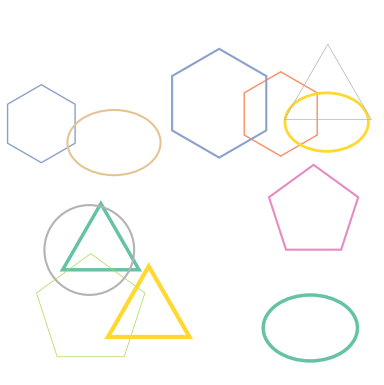[{"shape": "triangle", "thickness": 2.5, "radius": 0.57, "center": [0.262, 0.357]}, {"shape": "oval", "thickness": 2.5, "radius": 0.61, "center": [0.806, 0.148]}, {"shape": "hexagon", "thickness": 1, "radius": 0.55, "center": [0.729, 0.704]}, {"shape": "hexagon", "thickness": 1.5, "radius": 0.71, "center": [0.569, 0.732]}, {"shape": "hexagon", "thickness": 1, "radius": 0.51, "center": [0.107, 0.679]}, {"shape": "pentagon", "thickness": 1.5, "radius": 0.61, "center": [0.815, 0.45]}, {"shape": "pentagon", "thickness": 0.5, "radius": 0.74, "center": [0.236, 0.193]}, {"shape": "oval", "thickness": 2, "radius": 0.54, "center": [0.848, 0.683]}, {"shape": "triangle", "thickness": 3, "radius": 0.61, "center": [0.386, 0.186]}, {"shape": "oval", "thickness": 1.5, "radius": 0.6, "center": [0.296, 0.63]}, {"shape": "circle", "thickness": 1.5, "radius": 0.58, "center": [0.232, 0.351]}, {"shape": "triangle", "thickness": 0.5, "radius": 0.65, "center": [0.851, 0.755]}]